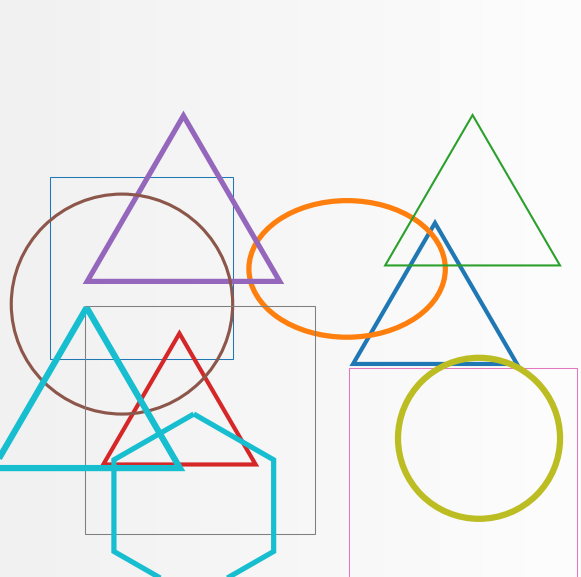[{"shape": "triangle", "thickness": 2, "radius": 0.81, "center": [0.748, 0.45]}, {"shape": "square", "thickness": 0.5, "radius": 0.79, "center": [0.243, 0.535]}, {"shape": "oval", "thickness": 2.5, "radius": 0.84, "center": [0.597, 0.533]}, {"shape": "triangle", "thickness": 1, "radius": 0.87, "center": [0.813, 0.626]}, {"shape": "triangle", "thickness": 2, "radius": 0.76, "center": [0.309, 0.27]}, {"shape": "triangle", "thickness": 2.5, "radius": 0.96, "center": [0.316, 0.607]}, {"shape": "circle", "thickness": 1.5, "radius": 0.95, "center": [0.21, 0.473]}, {"shape": "square", "thickness": 0.5, "radius": 0.98, "center": [0.796, 0.165]}, {"shape": "square", "thickness": 0.5, "radius": 0.99, "center": [0.344, 0.272]}, {"shape": "circle", "thickness": 3, "radius": 0.7, "center": [0.824, 0.24]}, {"shape": "triangle", "thickness": 3, "radius": 0.93, "center": [0.149, 0.281]}, {"shape": "hexagon", "thickness": 2.5, "radius": 0.79, "center": [0.333, 0.124]}]